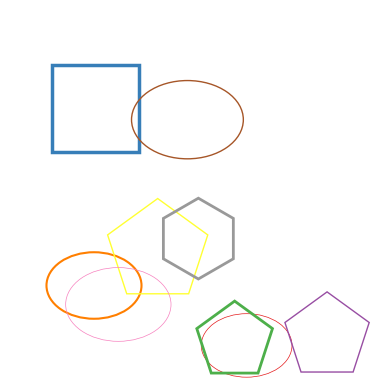[{"shape": "oval", "thickness": 0.5, "radius": 0.59, "center": [0.641, 0.103]}, {"shape": "square", "thickness": 2.5, "radius": 0.56, "center": [0.247, 0.717]}, {"shape": "pentagon", "thickness": 2, "radius": 0.52, "center": [0.609, 0.115]}, {"shape": "pentagon", "thickness": 1, "radius": 0.58, "center": [0.85, 0.127]}, {"shape": "oval", "thickness": 1.5, "radius": 0.62, "center": [0.244, 0.258]}, {"shape": "pentagon", "thickness": 1, "radius": 0.68, "center": [0.41, 0.348]}, {"shape": "oval", "thickness": 1, "radius": 0.73, "center": [0.487, 0.689]}, {"shape": "oval", "thickness": 0.5, "radius": 0.68, "center": [0.307, 0.209]}, {"shape": "hexagon", "thickness": 2, "radius": 0.52, "center": [0.515, 0.38]}]